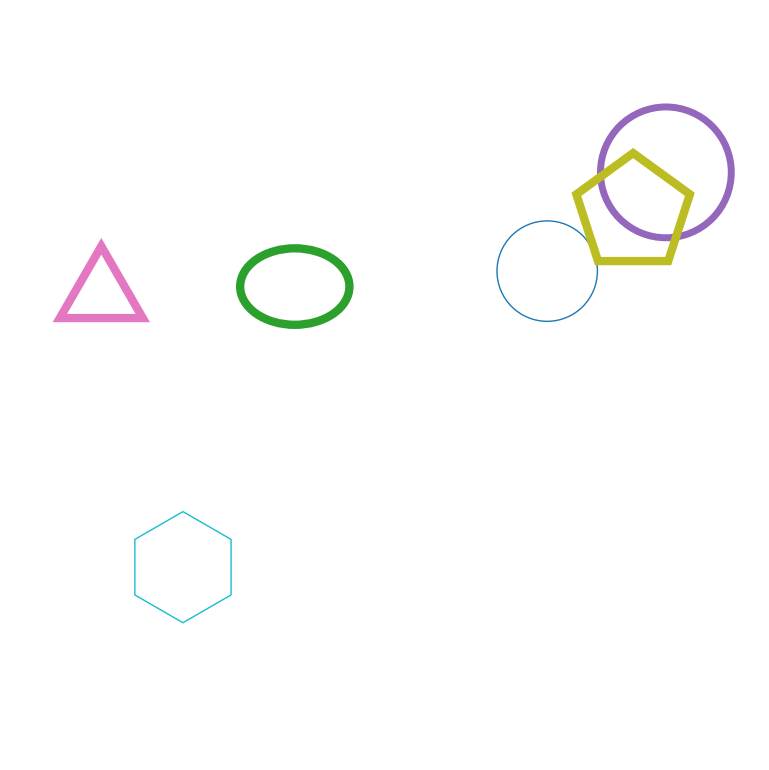[{"shape": "circle", "thickness": 0.5, "radius": 0.33, "center": [0.711, 0.648]}, {"shape": "oval", "thickness": 3, "radius": 0.35, "center": [0.383, 0.628]}, {"shape": "circle", "thickness": 2.5, "radius": 0.42, "center": [0.865, 0.776]}, {"shape": "triangle", "thickness": 3, "radius": 0.31, "center": [0.132, 0.618]}, {"shape": "pentagon", "thickness": 3, "radius": 0.39, "center": [0.822, 0.724]}, {"shape": "hexagon", "thickness": 0.5, "radius": 0.36, "center": [0.238, 0.263]}]